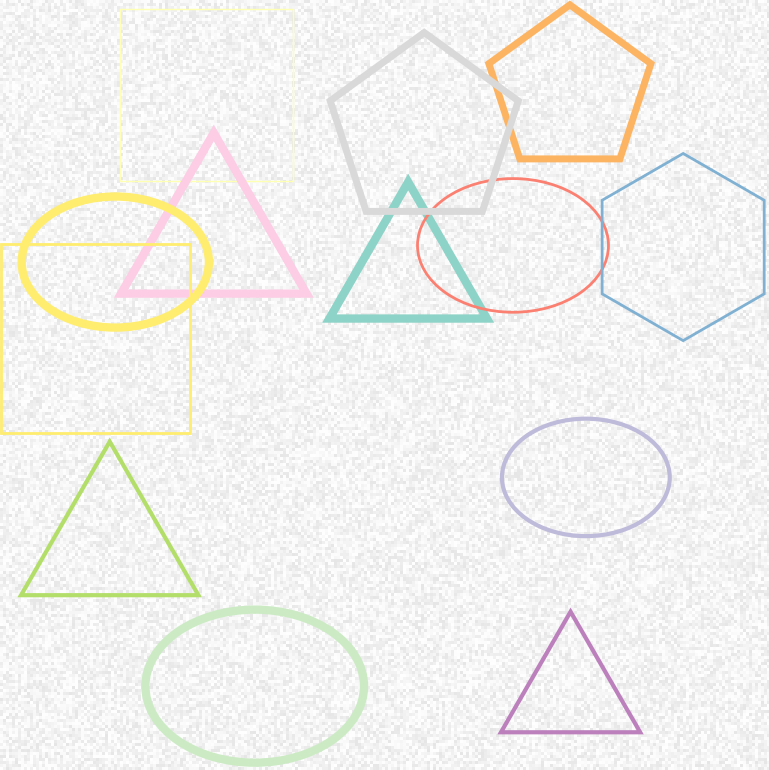[{"shape": "triangle", "thickness": 3, "radius": 0.59, "center": [0.53, 0.645]}, {"shape": "square", "thickness": 0.5, "radius": 0.56, "center": [0.268, 0.877]}, {"shape": "oval", "thickness": 1.5, "radius": 0.54, "center": [0.761, 0.38]}, {"shape": "oval", "thickness": 1, "radius": 0.62, "center": [0.666, 0.681]}, {"shape": "hexagon", "thickness": 1, "radius": 0.61, "center": [0.887, 0.679]}, {"shape": "pentagon", "thickness": 2.5, "radius": 0.55, "center": [0.74, 0.883]}, {"shape": "triangle", "thickness": 1.5, "radius": 0.67, "center": [0.142, 0.294]}, {"shape": "triangle", "thickness": 3, "radius": 0.7, "center": [0.278, 0.688]}, {"shape": "pentagon", "thickness": 2.5, "radius": 0.64, "center": [0.551, 0.829]}, {"shape": "triangle", "thickness": 1.5, "radius": 0.52, "center": [0.741, 0.101]}, {"shape": "oval", "thickness": 3, "radius": 0.71, "center": [0.331, 0.109]}, {"shape": "oval", "thickness": 3, "radius": 0.61, "center": [0.15, 0.66]}, {"shape": "square", "thickness": 1, "radius": 0.61, "center": [0.124, 0.561]}]